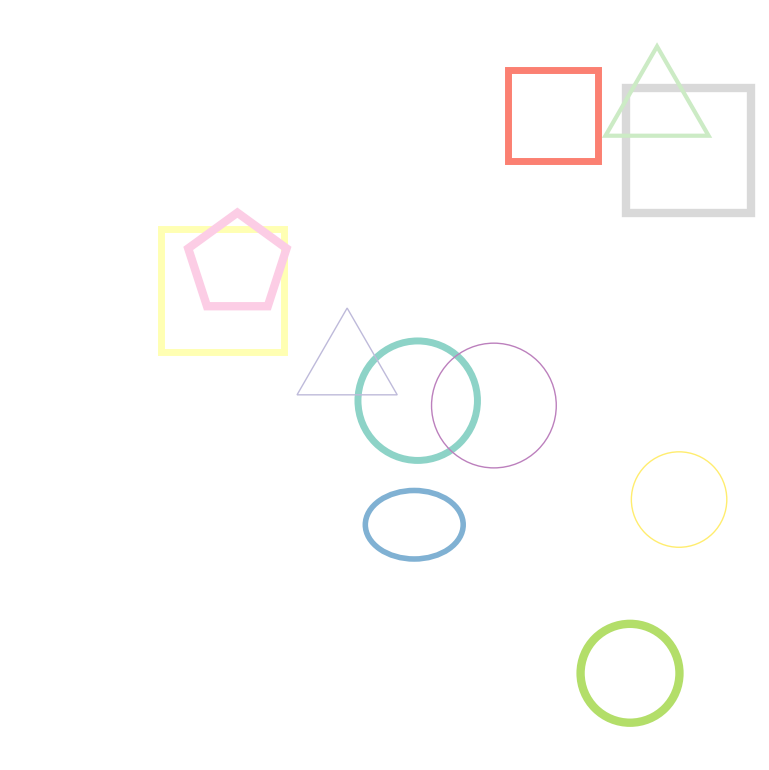[{"shape": "circle", "thickness": 2.5, "radius": 0.39, "center": [0.542, 0.48]}, {"shape": "square", "thickness": 2.5, "radius": 0.4, "center": [0.289, 0.623]}, {"shape": "triangle", "thickness": 0.5, "radius": 0.38, "center": [0.451, 0.525]}, {"shape": "square", "thickness": 2.5, "radius": 0.29, "center": [0.718, 0.85]}, {"shape": "oval", "thickness": 2, "radius": 0.32, "center": [0.538, 0.319]}, {"shape": "circle", "thickness": 3, "radius": 0.32, "center": [0.818, 0.126]}, {"shape": "pentagon", "thickness": 3, "radius": 0.34, "center": [0.308, 0.657]}, {"shape": "square", "thickness": 3, "radius": 0.4, "center": [0.894, 0.805]}, {"shape": "circle", "thickness": 0.5, "radius": 0.4, "center": [0.641, 0.473]}, {"shape": "triangle", "thickness": 1.5, "radius": 0.39, "center": [0.853, 0.862]}, {"shape": "circle", "thickness": 0.5, "radius": 0.31, "center": [0.882, 0.351]}]